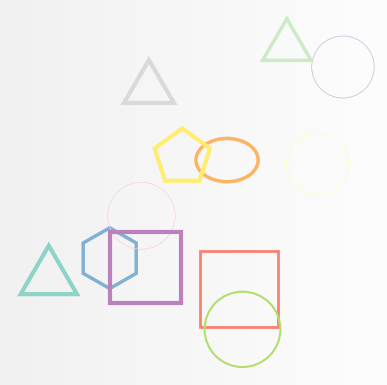[{"shape": "triangle", "thickness": 3, "radius": 0.42, "center": [0.126, 0.278]}, {"shape": "circle", "thickness": 0.5, "radius": 0.4, "center": [0.819, 0.573]}, {"shape": "circle", "thickness": 0.5, "radius": 0.4, "center": [0.885, 0.826]}, {"shape": "square", "thickness": 2, "radius": 0.5, "center": [0.617, 0.25]}, {"shape": "hexagon", "thickness": 2.5, "radius": 0.39, "center": [0.283, 0.329]}, {"shape": "oval", "thickness": 2.5, "radius": 0.4, "center": [0.586, 0.584]}, {"shape": "circle", "thickness": 1.5, "radius": 0.49, "center": [0.626, 0.145]}, {"shape": "circle", "thickness": 0.5, "radius": 0.44, "center": [0.365, 0.44]}, {"shape": "triangle", "thickness": 3, "radius": 0.37, "center": [0.384, 0.77]}, {"shape": "square", "thickness": 3, "radius": 0.46, "center": [0.376, 0.305]}, {"shape": "triangle", "thickness": 2.5, "radius": 0.36, "center": [0.74, 0.879]}, {"shape": "pentagon", "thickness": 3, "radius": 0.38, "center": [0.47, 0.591]}]